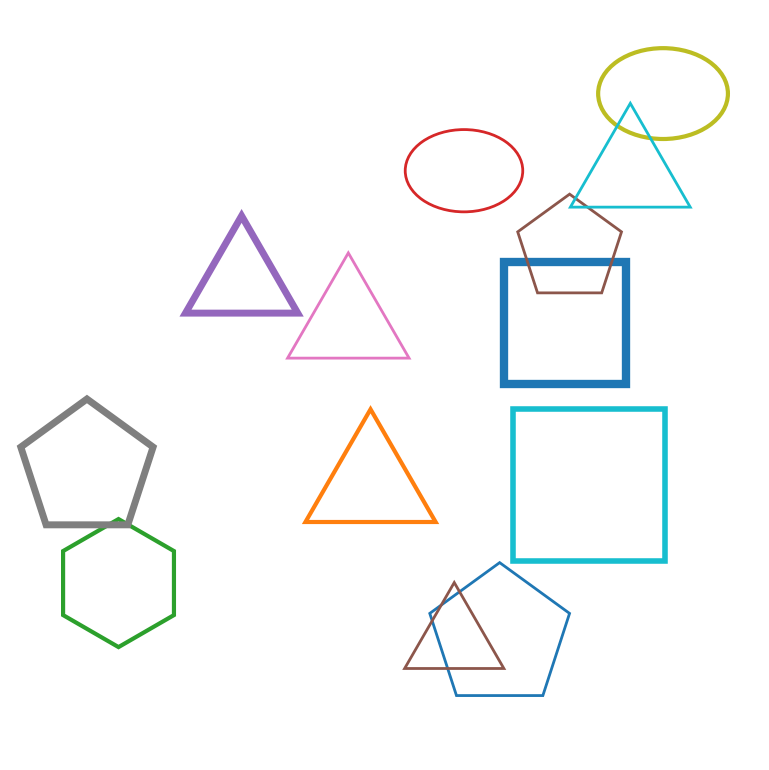[{"shape": "pentagon", "thickness": 1, "radius": 0.48, "center": [0.649, 0.174]}, {"shape": "square", "thickness": 3, "radius": 0.4, "center": [0.733, 0.581]}, {"shape": "triangle", "thickness": 1.5, "radius": 0.49, "center": [0.481, 0.371]}, {"shape": "hexagon", "thickness": 1.5, "radius": 0.42, "center": [0.154, 0.243]}, {"shape": "oval", "thickness": 1, "radius": 0.38, "center": [0.603, 0.778]}, {"shape": "triangle", "thickness": 2.5, "radius": 0.42, "center": [0.314, 0.635]}, {"shape": "triangle", "thickness": 1, "radius": 0.37, "center": [0.59, 0.169]}, {"shape": "pentagon", "thickness": 1, "radius": 0.35, "center": [0.74, 0.677]}, {"shape": "triangle", "thickness": 1, "radius": 0.46, "center": [0.452, 0.58]}, {"shape": "pentagon", "thickness": 2.5, "radius": 0.45, "center": [0.113, 0.391]}, {"shape": "oval", "thickness": 1.5, "radius": 0.42, "center": [0.861, 0.878]}, {"shape": "square", "thickness": 2, "radius": 0.49, "center": [0.765, 0.37]}, {"shape": "triangle", "thickness": 1, "radius": 0.45, "center": [0.819, 0.776]}]